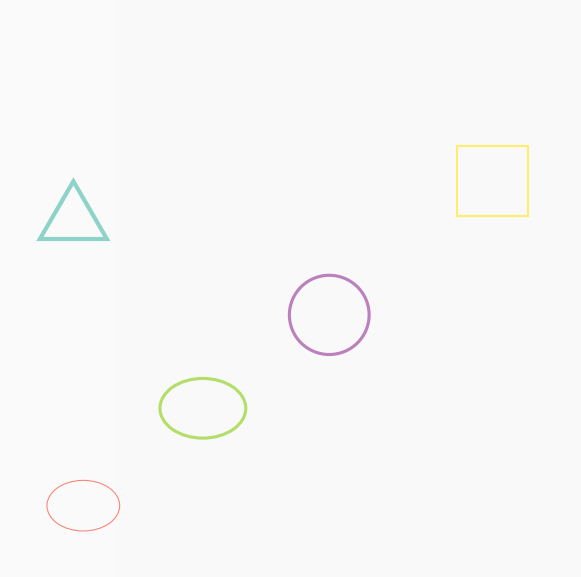[{"shape": "triangle", "thickness": 2, "radius": 0.33, "center": [0.126, 0.619]}, {"shape": "oval", "thickness": 0.5, "radius": 0.31, "center": [0.143, 0.124]}, {"shape": "oval", "thickness": 1.5, "radius": 0.37, "center": [0.349, 0.292]}, {"shape": "circle", "thickness": 1.5, "radius": 0.34, "center": [0.566, 0.454]}, {"shape": "square", "thickness": 1, "radius": 0.3, "center": [0.847, 0.686]}]